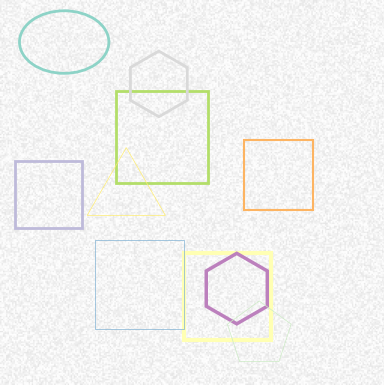[{"shape": "oval", "thickness": 2, "radius": 0.58, "center": [0.167, 0.891]}, {"shape": "square", "thickness": 3, "radius": 0.56, "center": [0.591, 0.229]}, {"shape": "square", "thickness": 2, "radius": 0.44, "center": [0.126, 0.496]}, {"shape": "square", "thickness": 0.5, "radius": 0.58, "center": [0.363, 0.26]}, {"shape": "square", "thickness": 1.5, "radius": 0.45, "center": [0.724, 0.545]}, {"shape": "square", "thickness": 2, "radius": 0.6, "center": [0.42, 0.644]}, {"shape": "hexagon", "thickness": 2, "radius": 0.43, "center": [0.413, 0.782]}, {"shape": "hexagon", "thickness": 2.5, "radius": 0.46, "center": [0.615, 0.25]}, {"shape": "pentagon", "thickness": 0.5, "radius": 0.44, "center": [0.673, 0.131]}, {"shape": "triangle", "thickness": 0.5, "radius": 0.59, "center": [0.328, 0.499]}]